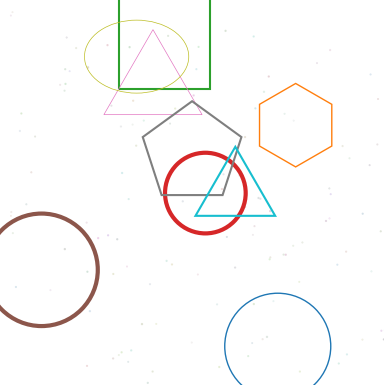[{"shape": "circle", "thickness": 1, "radius": 0.69, "center": [0.721, 0.101]}, {"shape": "hexagon", "thickness": 1, "radius": 0.54, "center": [0.768, 0.675]}, {"shape": "square", "thickness": 1.5, "radius": 0.59, "center": [0.428, 0.887]}, {"shape": "circle", "thickness": 3, "radius": 0.52, "center": [0.533, 0.499]}, {"shape": "circle", "thickness": 3, "radius": 0.73, "center": [0.108, 0.299]}, {"shape": "triangle", "thickness": 0.5, "radius": 0.74, "center": [0.397, 0.776]}, {"shape": "pentagon", "thickness": 1.5, "radius": 0.67, "center": [0.499, 0.602]}, {"shape": "oval", "thickness": 0.5, "radius": 0.68, "center": [0.355, 0.853]}, {"shape": "triangle", "thickness": 1.5, "radius": 0.6, "center": [0.611, 0.499]}]